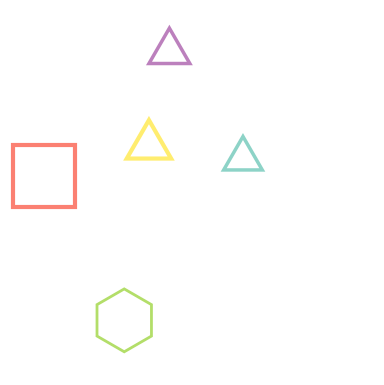[{"shape": "triangle", "thickness": 2.5, "radius": 0.29, "center": [0.631, 0.588]}, {"shape": "square", "thickness": 3, "radius": 0.4, "center": [0.114, 0.544]}, {"shape": "hexagon", "thickness": 2, "radius": 0.41, "center": [0.323, 0.168]}, {"shape": "triangle", "thickness": 2.5, "radius": 0.31, "center": [0.44, 0.866]}, {"shape": "triangle", "thickness": 3, "radius": 0.33, "center": [0.387, 0.621]}]